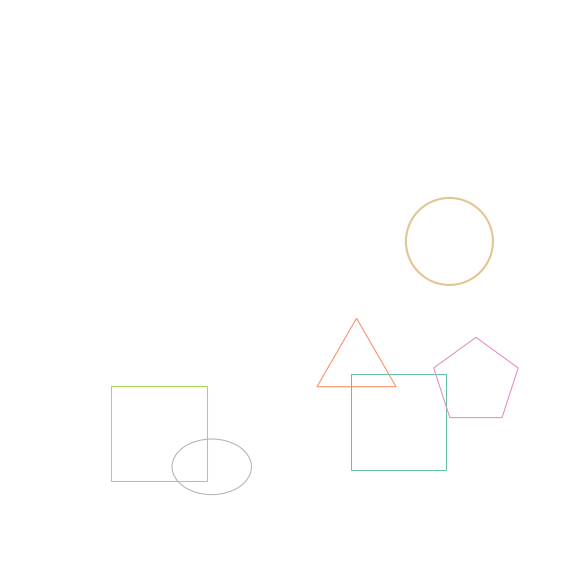[{"shape": "square", "thickness": 0.5, "radius": 0.41, "center": [0.69, 0.269]}, {"shape": "triangle", "thickness": 0.5, "radius": 0.4, "center": [0.617, 0.369]}, {"shape": "pentagon", "thickness": 0.5, "radius": 0.38, "center": [0.824, 0.338]}, {"shape": "square", "thickness": 0.5, "radius": 0.41, "center": [0.276, 0.249]}, {"shape": "circle", "thickness": 1, "radius": 0.38, "center": [0.778, 0.581]}, {"shape": "oval", "thickness": 0.5, "radius": 0.34, "center": [0.367, 0.191]}]